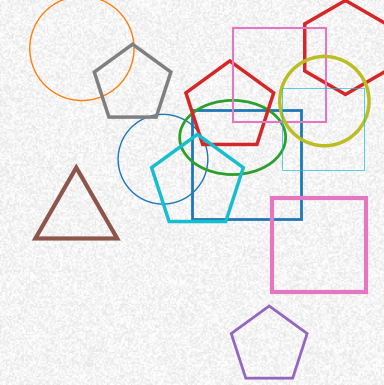[{"shape": "square", "thickness": 2, "radius": 0.7, "center": [0.64, 0.573]}, {"shape": "circle", "thickness": 1, "radius": 0.58, "center": [0.423, 0.586]}, {"shape": "circle", "thickness": 1, "radius": 0.68, "center": [0.213, 0.874]}, {"shape": "oval", "thickness": 2, "radius": 0.69, "center": [0.604, 0.643]}, {"shape": "pentagon", "thickness": 2.5, "radius": 0.6, "center": [0.597, 0.722]}, {"shape": "hexagon", "thickness": 2.5, "radius": 0.61, "center": [0.897, 0.877]}, {"shape": "pentagon", "thickness": 2, "radius": 0.52, "center": [0.699, 0.102]}, {"shape": "triangle", "thickness": 3, "radius": 0.61, "center": [0.198, 0.442]}, {"shape": "square", "thickness": 3, "radius": 0.61, "center": [0.829, 0.364]}, {"shape": "square", "thickness": 1.5, "radius": 0.61, "center": [0.725, 0.805]}, {"shape": "pentagon", "thickness": 2.5, "radius": 0.52, "center": [0.344, 0.781]}, {"shape": "circle", "thickness": 2.5, "radius": 0.58, "center": [0.843, 0.737]}, {"shape": "pentagon", "thickness": 2.5, "radius": 0.63, "center": [0.513, 0.526]}, {"shape": "square", "thickness": 0.5, "radius": 0.54, "center": [0.839, 0.665]}]